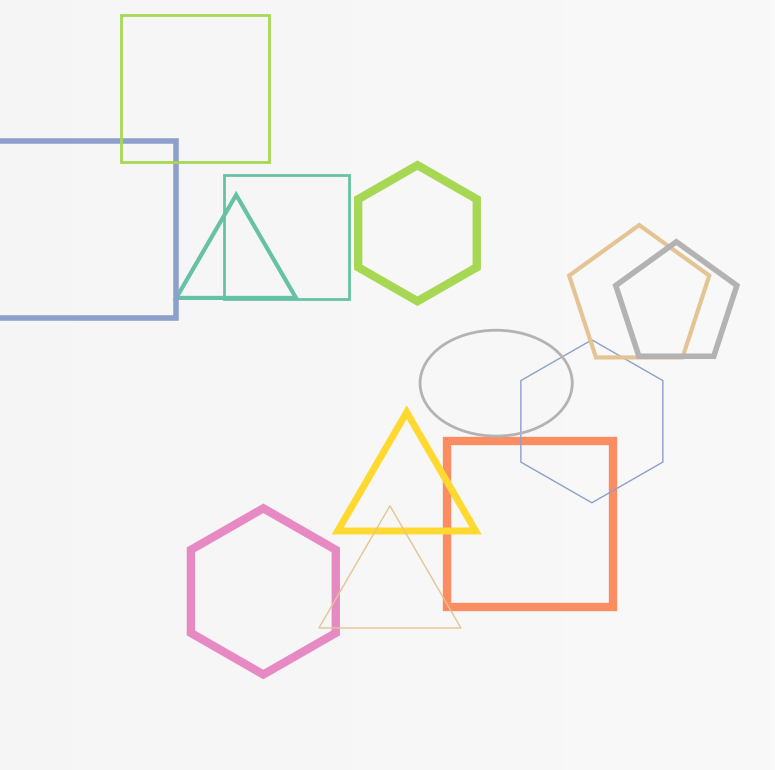[{"shape": "square", "thickness": 1, "radius": 0.4, "center": [0.37, 0.692]}, {"shape": "triangle", "thickness": 1.5, "radius": 0.45, "center": [0.305, 0.658]}, {"shape": "square", "thickness": 3, "radius": 0.54, "center": [0.684, 0.32]}, {"shape": "square", "thickness": 2, "radius": 0.57, "center": [0.113, 0.702]}, {"shape": "hexagon", "thickness": 0.5, "radius": 0.53, "center": [0.764, 0.453]}, {"shape": "hexagon", "thickness": 3, "radius": 0.54, "center": [0.34, 0.232]}, {"shape": "square", "thickness": 1, "radius": 0.48, "center": [0.252, 0.885]}, {"shape": "hexagon", "thickness": 3, "radius": 0.44, "center": [0.539, 0.697]}, {"shape": "triangle", "thickness": 2.5, "radius": 0.51, "center": [0.525, 0.362]}, {"shape": "triangle", "thickness": 0.5, "radius": 0.53, "center": [0.503, 0.237]}, {"shape": "pentagon", "thickness": 1.5, "radius": 0.48, "center": [0.825, 0.613]}, {"shape": "pentagon", "thickness": 2, "radius": 0.41, "center": [0.873, 0.604]}, {"shape": "oval", "thickness": 1, "radius": 0.49, "center": [0.64, 0.502]}]